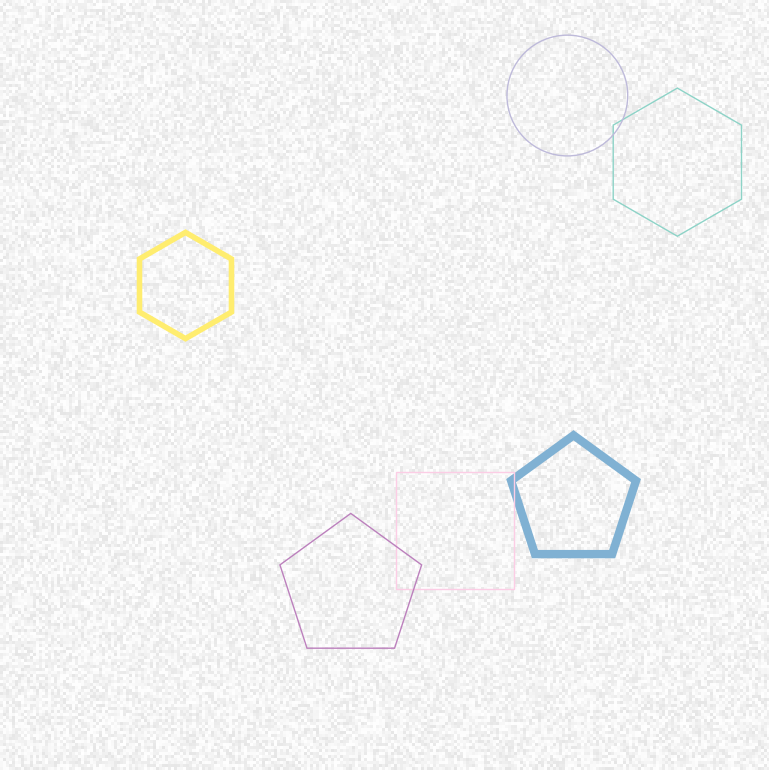[{"shape": "hexagon", "thickness": 0.5, "radius": 0.48, "center": [0.88, 0.789]}, {"shape": "circle", "thickness": 0.5, "radius": 0.39, "center": [0.737, 0.876]}, {"shape": "pentagon", "thickness": 3, "radius": 0.43, "center": [0.745, 0.349]}, {"shape": "square", "thickness": 0.5, "radius": 0.38, "center": [0.591, 0.311]}, {"shape": "pentagon", "thickness": 0.5, "radius": 0.48, "center": [0.456, 0.236]}, {"shape": "hexagon", "thickness": 2, "radius": 0.34, "center": [0.241, 0.629]}]